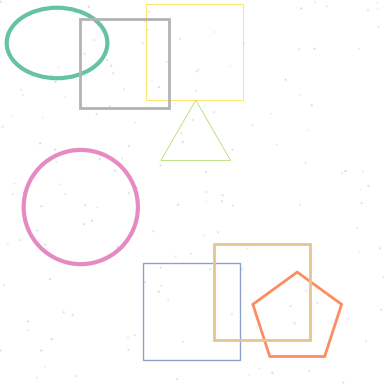[{"shape": "oval", "thickness": 3, "radius": 0.65, "center": [0.148, 0.888]}, {"shape": "pentagon", "thickness": 2, "radius": 0.61, "center": [0.772, 0.172]}, {"shape": "square", "thickness": 1, "radius": 0.63, "center": [0.497, 0.191]}, {"shape": "circle", "thickness": 3, "radius": 0.74, "center": [0.21, 0.462]}, {"shape": "triangle", "thickness": 0.5, "radius": 0.52, "center": [0.508, 0.636]}, {"shape": "square", "thickness": 0.5, "radius": 0.63, "center": [0.506, 0.865]}, {"shape": "square", "thickness": 2, "radius": 0.62, "center": [0.68, 0.242]}, {"shape": "square", "thickness": 2, "radius": 0.58, "center": [0.324, 0.835]}]